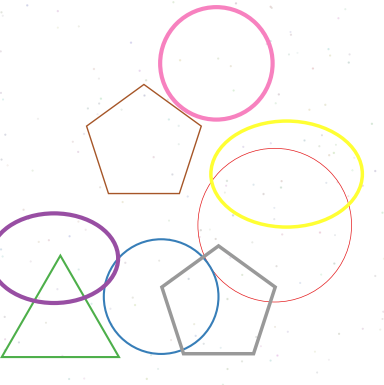[{"shape": "circle", "thickness": 0.5, "radius": 1.0, "center": [0.714, 0.415]}, {"shape": "circle", "thickness": 1.5, "radius": 0.74, "center": [0.419, 0.23]}, {"shape": "triangle", "thickness": 1.5, "radius": 0.88, "center": [0.157, 0.16]}, {"shape": "oval", "thickness": 3, "radius": 0.83, "center": [0.141, 0.329]}, {"shape": "oval", "thickness": 2.5, "radius": 0.98, "center": [0.744, 0.548]}, {"shape": "pentagon", "thickness": 1, "radius": 0.78, "center": [0.374, 0.624]}, {"shape": "circle", "thickness": 3, "radius": 0.73, "center": [0.562, 0.835]}, {"shape": "pentagon", "thickness": 2.5, "radius": 0.77, "center": [0.568, 0.206]}]